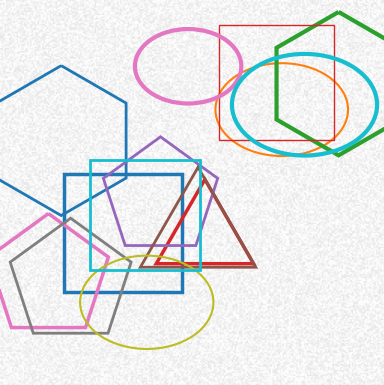[{"shape": "hexagon", "thickness": 2, "radius": 0.97, "center": [0.159, 0.635]}, {"shape": "square", "thickness": 2.5, "radius": 0.77, "center": [0.32, 0.395]}, {"shape": "oval", "thickness": 1.5, "radius": 0.86, "center": [0.732, 0.715]}, {"shape": "hexagon", "thickness": 3, "radius": 0.93, "center": [0.88, 0.783]}, {"shape": "square", "thickness": 1, "radius": 0.74, "center": [0.719, 0.786]}, {"shape": "triangle", "thickness": 2.5, "radius": 0.73, "center": [0.532, 0.388]}, {"shape": "pentagon", "thickness": 2, "radius": 0.78, "center": [0.417, 0.489]}, {"shape": "triangle", "thickness": 2, "radius": 0.87, "center": [0.514, 0.392]}, {"shape": "oval", "thickness": 3, "radius": 0.69, "center": [0.489, 0.828]}, {"shape": "pentagon", "thickness": 2.5, "radius": 0.82, "center": [0.126, 0.282]}, {"shape": "pentagon", "thickness": 2, "radius": 0.83, "center": [0.184, 0.268]}, {"shape": "oval", "thickness": 1.5, "radius": 0.87, "center": [0.381, 0.215]}, {"shape": "oval", "thickness": 3, "radius": 0.94, "center": [0.791, 0.728]}, {"shape": "square", "thickness": 2, "radius": 0.72, "center": [0.376, 0.441]}]